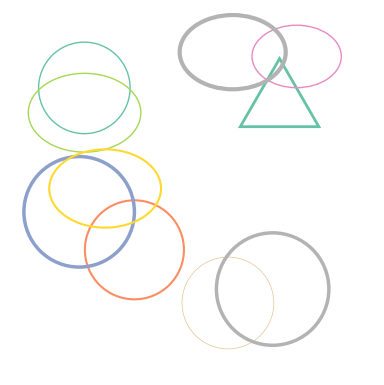[{"shape": "circle", "thickness": 1, "radius": 0.59, "center": [0.219, 0.772]}, {"shape": "triangle", "thickness": 2, "radius": 0.59, "center": [0.726, 0.73]}, {"shape": "circle", "thickness": 1.5, "radius": 0.64, "center": [0.349, 0.351]}, {"shape": "circle", "thickness": 2.5, "radius": 0.72, "center": [0.206, 0.45]}, {"shape": "oval", "thickness": 1, "radius": 0.58, "center": [0.771, 0.853]}, {"shape": "oval", "thickness": 1, "radius": 0.73, "center": [0.22, 0.707]}, {"shape": "oval", "thickness": 1.5, "radius": 0.73, "center": [0.273, 0.51]}, {"shape": "circle", "thickness": 0.5, "radius": 0.6, "center": [0.592, 0.213]}, {"shape": "circle", "thickness": 2.5, "radius": 0.73, "center": [0.708, 0.249]}, {"shape": "oval", "thickness": 3, "radius": 0.69, "center": [0.604, 0.865]}]